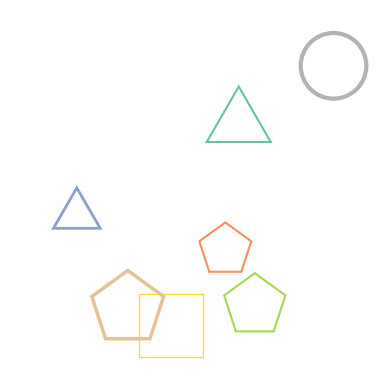[{"shape": "triangle", "thickness": 1.5, "radius": 0.48, "center": [0.62, 0.679]}, {"shape": "pentagon", "thickness": 1.5, "radius": 0.35, "center": [0.585, 0.351]}, {"shape": "triangle", "thickness": 2, "radius": 0.35, "center": [0.199, 0.442]}, {"shape": "pentagon", "thickness": 1.5, "radius": 0.42, "center": [0.662, 0.207]}, {"shape": "square", "thickness": 1, "radius": 0.41, "center": [0.444, 0.155]}, {"shape": "pentagon", "thickness": 2.5, "radius": 0.49, "center": [0.332, 0.199]}, {"shape": "circle", "thickness": 3, "radius": 0.43, "center": [0.866, 0.829]}]